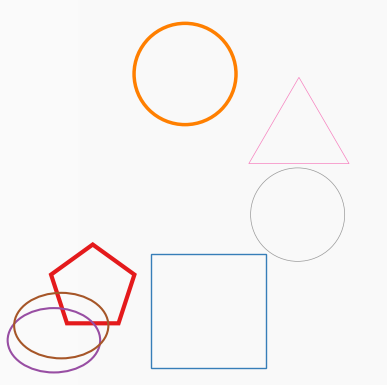[{"shape": "pentagon", "thickness": 3, "radius": 0.57, "center": [0.239, 0.252]}, {"shape": "square", "thickness": 1, "radius": 0.75, "center": [0.539, 0.192]}, {"shape": "oval", "thickness": 1.5, "radius": 0.6, "center": [0.139, 0.116]}, {"shape": "circle", "thickness": 2.5, "radius": 0.66, "center": [0.478, 0.808]}, {"shape": "oval", "thickness": 1.5, "radius": 0.61, "center": [0.158, 0.154]}, {"shape": "triangle", "thickness": 0.5, "radius": 0.75, "center": [0.771, 0.65]}, {"shape": "circle", "thickness": 0.5, "radius": 0.61, "center": [0.768, 0.443]}]